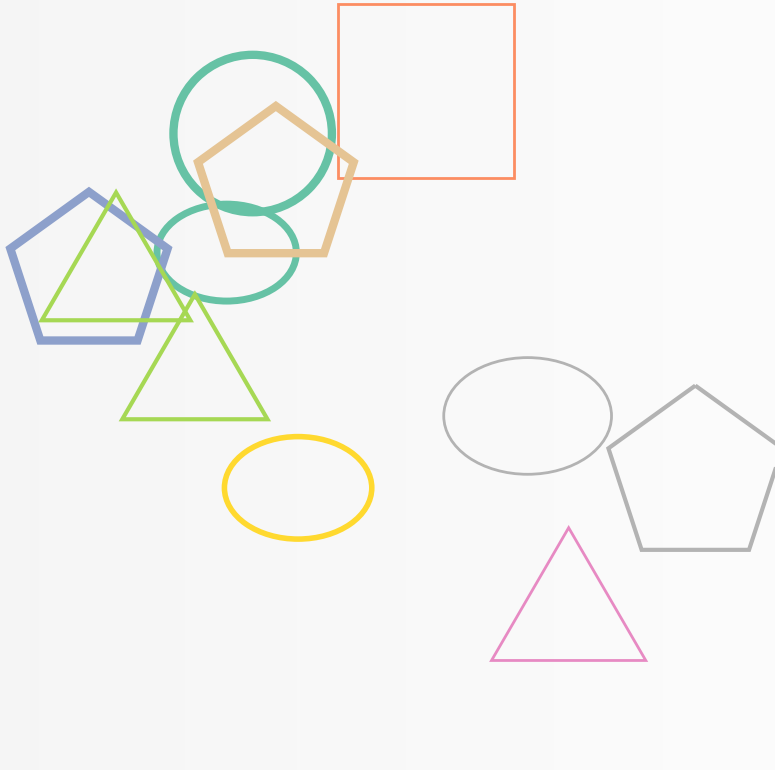[{"shape": "circle", "thickness": 3, "radius": 0.51, "center": [0.326, 0.827]}, {"shape": "oval", "thickness": 2.5, "radius": 0.45, "center": [0.293, 0.672]}, {"shape": "square", "thickness": 1, "radius": 0.57, "center": [0.549, 0.882]}, {"shape": "pentagon", "thickness": 3, "radius": 0.53, "center": [0.115, 0.644]}, {"shape": "triangle", "thickness": 1, "radius": 0.57, "center": [0.734, 0.2]}, {"shape": "triangle", "thickness": 1.5, "radius": 0.54, "center": [0.251, 0.51]}, {"shape": "triangle", "thickness": 1.5, "radius": 0.55, "center": [0.15, 0.639]}, {"shape": "oval", "thickness": 2, "radius": 0.48, "center": [0.385, 0.366]}, {"shape": "pentagon", "thickness": 3, "radius": 0.53, "center": [0.356, 0.757]}, {"shape": "pentagon", "thickness": 1.5, "radius": 0.59, "center": [0.897, 0.381]}, {"shape": "oval", "thickness": 1, "radius": 0.54, "center": [0.681, 0.46]}]